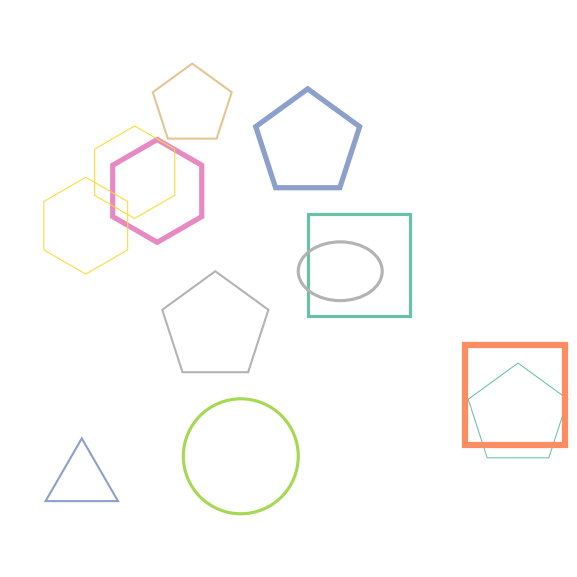[{"shape": "pentagon", "thickness": 0.5, "radius": 0.45, "center": [0.897, 0.28]}, {"shape": "square", "thickness": 1.5, "radius": 0.44, "center": [0.621, 0.54]}, {"shape": "square", "thickness": 3, "radius": 0.43, "center": [0.892, 0.315]}, {"shape": "pentagon", "thickness": 2.5, "radius": 0.47, "center": [0.533, 0.751]}, {"shape": "triangle", "thickness": 1, "radius": 0.36, "center": [0.142, 0.168]}, {"shape": "hexagon", "thickness": 2.5, "radius": 0.45, "center": [0.272, 0.669]}, {"shape": "circle", "thickness": 1.5, "radius": 0.5, "center": [0.417, 0.209]}, {"shape": "hexagon", "thickness": 0.5, "radius": 0.4, "center": [0.233, 0.701]}, {"shape": "hexagon", "thickness": 0.5, "radius": 0.42, "center": [0.149, 0.608]}, {"shape": "pentagon", "thickness": 1, "radius": 0.36, "center": [0.333, 0.817]}, {"shape": "pentagon", "thickness": 1, "radius": 0.48, "center": [0.373, 0.433]}, {"shape": "oval", "thickness": 1.5, "radius": 0.36, "center": [0.589, 0.529]}]